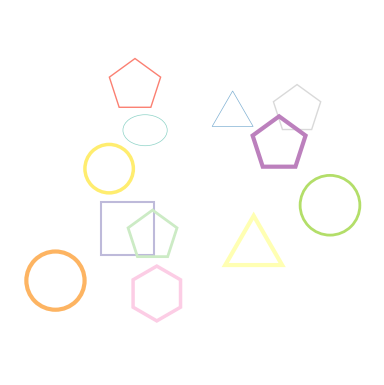[{"shape": "oval", "thickness": 0.5, "radius": 0.29, "center": [0.377, 0.662]}, {"shape": "triangle", "thickness": 3, "radius": 0.43, "center": [0.659, 0.354]}, {"shape": "square", "thickness": 1.5, "radius": 0.34, "center": [0.332, 0.406]}, {"shape": "pentagon", "thickness": 1, "radius": 0.35, "center": [0.351, 0.778]}, {"shape": "triangle", "thickness": 0.5, "radius": 0.31, "center": [0.604, 0.702]}, {"shape": "circle", "thickness": 3, "radius": 0.38, "center": [0.144, 0.271]}, {"shape": "circle", "thickness": 2, "radius": 0.39, "center": [0.857, 0.467]}, {"shape": "hexagon", "thickness": 2.5, "radius": 0.36, "center": [0.407, 0.238]}, {"shape": "pentagon", "thickness": 1, "radius": 0.32, "center": [0.772, 0.716]}, {"shape": "pentagon", "thickness": 3, "radius": 0.36, "center": [0.725, 0.626]}, {"shape": "pentagon", "thickness": 2, "radius": 0.33, "center": [0.396, 0.387]}, {"shape": "circle", "thickness": 2.5, "radius": 0.31, "center": [0.283, 0.562]}]